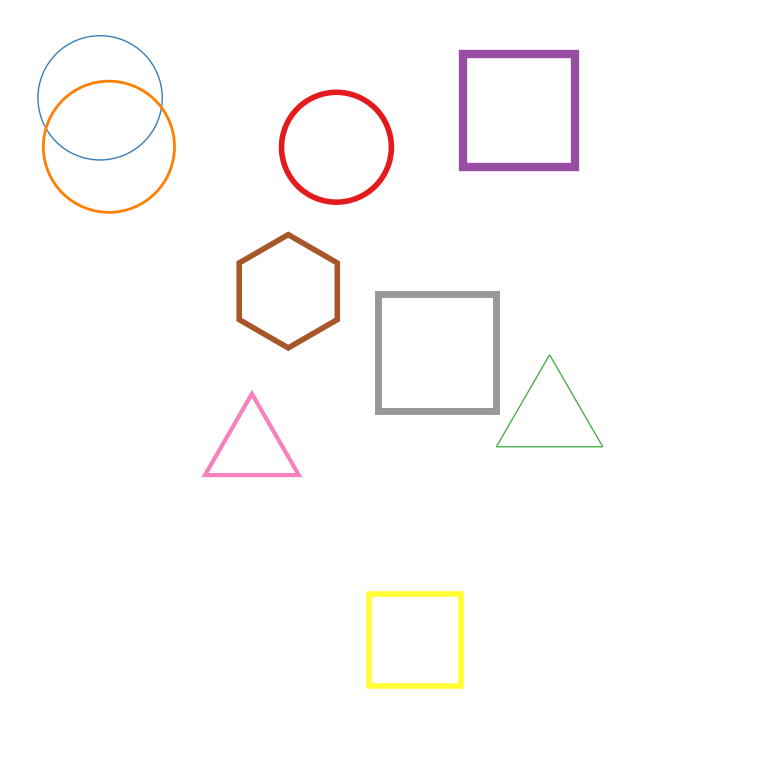[{"shape": "circle", "thickness": 2, "radius": 0.36, "center": [0.437, 0.809]}, {"shape": "circle", "thickness": 0.5, "radius": 0.4, "center": [0.13, 0.873]}, {"shape": "triangle", "thickness": 0.5, "radius": 0.4, "center": [0.714, 0.46]}, {"shape": "square", "thickness": 3, "radius": 0.37, "center": [0.674, 0.857]}, {"shape": "circle", "thickness": 1, "radius": 0.43, "center": [0.141, 0.809]}, {"shape": "square", "thickness": 2, "radius": 0.3, "center": [0.539, 0.169]}, {"shape": "hexagon", "thickness": 2, "radius": 0.37, "center": [0.374, 0.622]}, {"shape": "triangle", "thickness": 1.5, "radius": 0.35, "center": [0.327, 0.418]}, {"shape": "square", "thickness": 2.5, "radius": 0.38, "center": [0.568, 0.542]}]